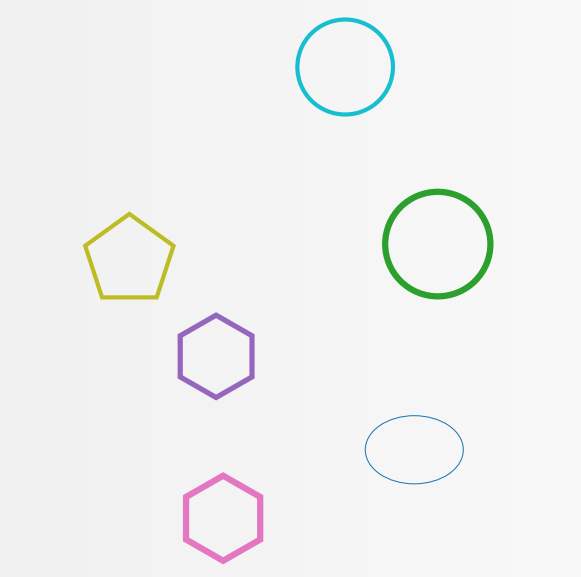[{"shape": "oval", "thickness": 0.5, "radius": 0.42, "center": [0.713, 0.22]}, {"shape": "circle", "thickness": 3, "radius": 0.45, "center": [0.753, 0.576]}, {"shape": "hexagon", "thickness": 2.5, "radius": 0.36, "center": [0.372, 0.382]}, {"shape": "hexagon", "thickness": 3, "radius": 0.37, "center": [0.384, 0.102]}, {"shape": "pentagon", "thickness": 2, "radius": 0.4, "center": [0.223, 0.549]}, {"shape": "circle", "thickness": 2, "radius": 0.41, "center": [0.594, 0.883]}]